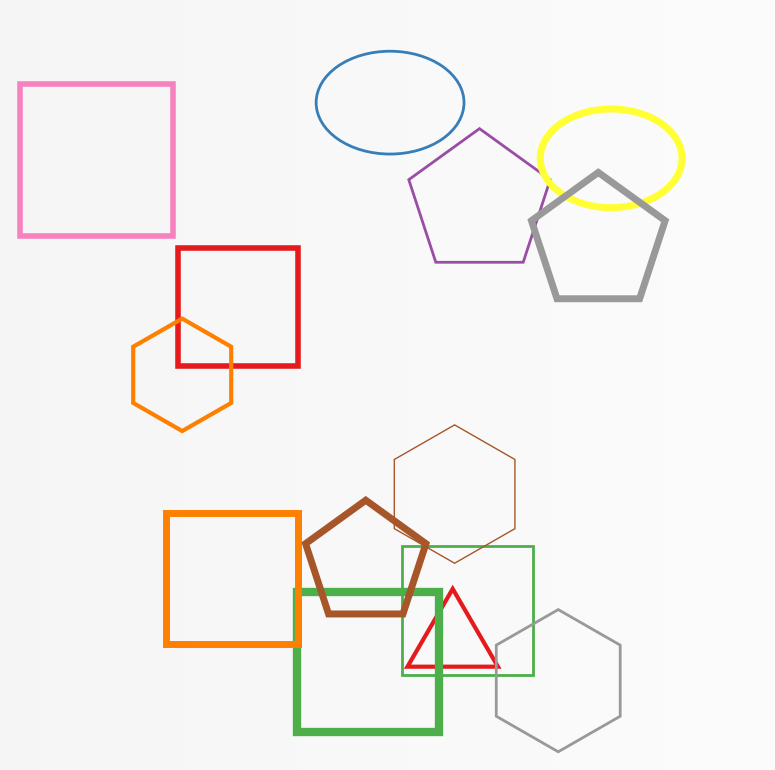[{"shape": "square", "thickness": 2, "radius": 0.38, "center": [0.307, 0.601]}, {"shape": "triangle", "thickness": 1.5, "radius": 0.34, "center": [0.584, 0.168]}, {"shape": "oval", "thickness": 1, "radius": 0.48, "center": [0.503, 0.867]}, {"shape": "square", "thickness": 3, "radius": 0.46, "center": [0.475, 0.14]}, {"shape": "square", "thickness": 1, "radius": 0.42, "center": [0.603, 0.207]}, {"shape": "pentagon", "thickness": 1, "radius": 0.48, "center": [0.619, 0.737]}, {"shape": "square", "thickness": 2.5, "radius": 0.43, "center": [0.3, 0.249]}, {"shape": "hexagon", "thickness": 1.5, "radius": 0.36, "center": [0.235, 0.513]}, {"shape": "oval", "thickness": 2.5, "radius": 0.46, "center": [0.789, 0.794]}, {"shape": "pentagon", "thickness": 2.5, "radius": 0.41, "center": [0.472, 0.269]}, {"shape": "hexagon", "thickness": 0.5, "radius": 0.45, "center": [0.587, 0.358]}, {"shape": "square", "thickness": 2, "radius": 0.49, "center": [0.125, 0.792]}, {"shape": "pentagon", "thickness": 2.5, "radius": 0.45, "center": [0.772, 0.685]}, {"shape": "hexagon", "thickness": 1, "radius": 0.46, "center": [0.72, 0.116]}]